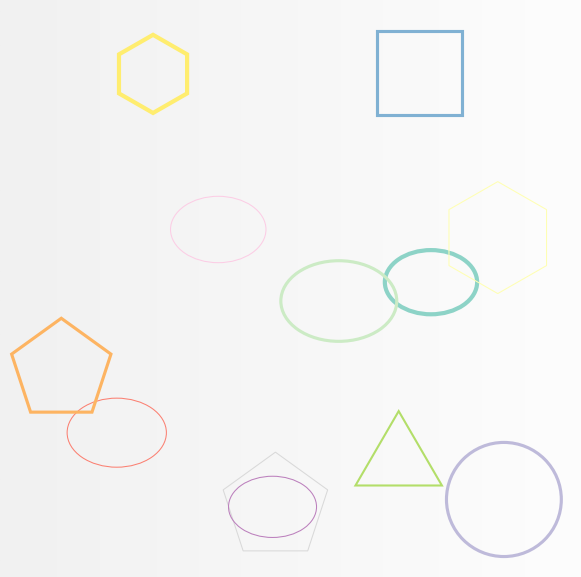[{"shape": "oval", "thickness": 2, "radius": 0.4, "center": [0.741, 0.51]}, {"shape": "hexagon", "thickness": 0.5, "radius": 0.48, "center": [0.856, 0.588]}, {"shape": "circle", "thickness": 1.5, "radius": 0.49, "center": [0.867, 0.134]}, {"shape": "oval", "thickness": 0.5, "radius": 0.43, "center": [0.201, 0.25]}, {"shape": "square", "thickness": 1.5, "radius": 0.37, "center": [0.722, 0.873]}, {"shape": "pentagon", "thickness": 1.5, "radius": 0.45, "center": [0.105, 0.358]}, {"shape": "triangle", "thickness": 1, "radius": 0.43, "center": [0.686, 0.201]}, {"shape": "oval", "thickness": 0.5, "radius": 0.41, "center": [0.375, 0.602]}, {"shape": "pentagon", "thickness": 0.5, "radius": 0.47, "center": [0.474, 0.122]}, {"shape": "oval", "thickness": 0.5, "radius": 0.38, "center": [0.469, 0.121]}, {"shape": "oval", "thickness": 1.5, "radius": 0.5, "center": [0.583, 0.478]}, {"shape": "hexagon", "thickness": 2, "radius": 0.34, "center": [0.263, 0.871]}]